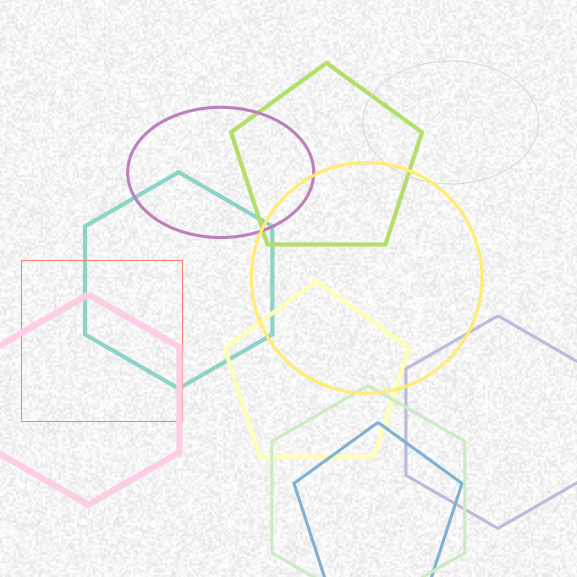[{"shape": "hexagon", "thickness": 2, "radius": 0.94, "center": [0.309, 0.514]}, {"shape": "pentagon", "thickness": 2, "radius": 0.84, "center": [0.549, 0.344]}, {"shape": "hexagon", "thickness": 1.5, "radius": 0.92, "center": [0.862, 0.268]}, {"shape": "square", "thickness": 0.5, "radius": 0.7, "center": [0.176, 0.41]}, {"shape": "pentagon", "thickness": 1.5, "radius": 0.76, "center": [0.655, 0.115]}, {"shape": "pentagon", "thickness": 2, "radius": 0.87, "center": [0.565, 0.716]}, {"shape": "hexagon", "thickness": 3, "radius": 0.91, "center": [0.153, 0.307]}, {"shape": "oval", "thickness": 0.5, "radius": 0.76, "center": [0.781, 0.787]}, {"shape": "oval", "thickness": 1.5, "radius": 0.81, "center": [0.382, 0.701]}, {"shape": "hexagon", "thickness": 1.5, "radius": 0.96, "center": [0.638, 0.138]}, {"shape": "circle", "thickness": 1.5, "radius": 1.0, "center": [0.635, 0.518]}]